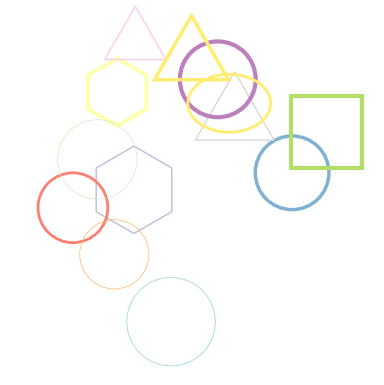[{"shape": "circle", "thickness": 0.5, "radius": 0.57, "center": [0.444, 0.164]}, {"shape": "hexagon", "thickness": 3, "radius": 0.44, "center": [0.304, 0.761]}, {"shape": "hexagon", "thickness": 1, "radius": 0.57, "center": [0.348, 0.507]}, {"shape": "circle", "thickness": 2, "radius": 0.45, "center": [0.189, 0.46]}, {"shape": "circle", "thickness": 2.5, "radius": 0.48, "center": [0.759, 0.551]}, {"shape": "circle", "thickness": 0.5, "radius": 0.45, "center": [0.297, 0.339]}, {"shape": "square", "thickness": 3, "radius": 0.47, "center": [0.848, 0.657]}, {"shape": "triangle", "thickness": 1, "radius": 0.46, "center": [0.351, 0.891]}, {"shape": "triangle", "thickness": 1, "radius": 0.59, "center": [0.61, 0.695]}, {"shape": "circle", "thickness": 3, "radius": 0.49, "center": [0.566, 0.794]}, {"shape": "circle", "thickness": 0.5, "radius": 0.52, "center": [0.253, 0.586]}, {"shape": "triangle", "thickness": 2.5, "radius": 0.55, "center": [0.497, 0.848]}, {"shape": "oval", "thickness": 2, "radius": 0.54, "center": [0.595, 0.732]}]